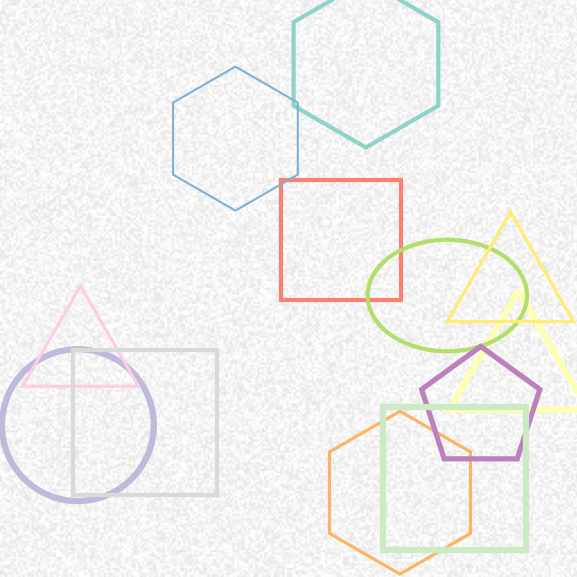[{"shape": "hexagon", "thickness": 2, "radius": 0.72, "center": [0.634, 0.888]}, {"shape": "triangle", "thickness": 3, "radius": 0.69, "center": [0.898, 0.359]}, {"shape": "circle", "thickness": 3, "radius": 0.66, "center": [0.135, 0.263]}, {"shape": "square", "thickness": 2, "radius": 0.52, "center": [0.59, 0.583]}, {"shape": "hexagon", "thickness": 1, "radius": 0.62, "center": [0.408, 0.759]}, {"shape": "hexagon", "thickness": 1.5, "radius": 0.7, "center": [0.693, 0.146]}, {"shape": "oval", "thickness": 2, "radius": 0.69, "center": [0.775, 0.487]}, {"shape": "triangle", "thickness": 1.5, "radius": 0.58, "center": [0.139, 0.388]}, {"shape": "square", "thickness": 2, "radius": 0.62, "center": [0.251, 0.268]}, {"shape": "pentagon", "thickness": 2.5, "radius": 0.54, "center": [0.832, 0.292]}, {"shape": "square", "thickness": 3, "radius": 0.62, "center": [0.787, 0.171]}, {"shape": "triangle", "thickness": 1.5, "radius": 0.63, "center": [0.884, 0.506]}]